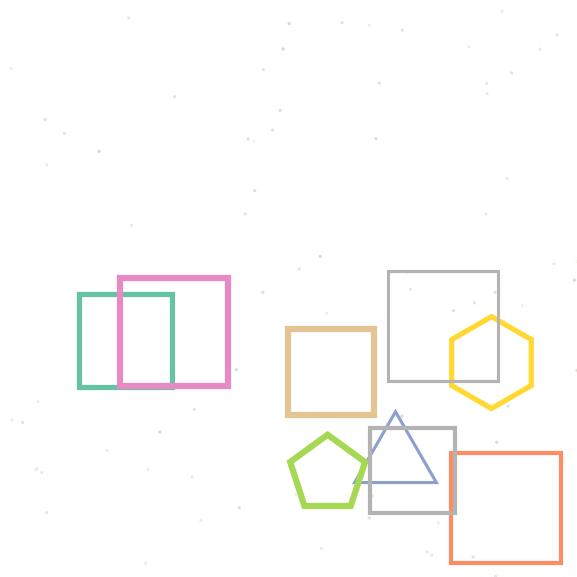[{"shape": "square", "thickness": 2.5, "radius": 0.4, "center": [0.218, 0.409]}, {"shape": "square", "thickness": 2, "radius": 0.48, "center": [0.876, 0.119]}, {"shape": "triangle", "thickness": 1.5, "radius": 0.41, "center": [0.685, 0.204]}, {"shape": "square", "thickness": 3, "radius": 0.47, "center": [0.301, 0.424]}, {"shape": "pentagon", "thickness": 3, "radius": 0.34, "center": [0.567, 0.178]}, {"shape": "hexagon", "thickness": 2.5, "radius": 0.4, "center": [0.851, 0.371]}, {"shape": "square", "thickness": 3, "radius": 0.37, "center": [0.574, 0.355]}, {"shape": "square", "thickness": 1.5, "radius": 0.48, "center": [0.767, 0.435]}, {"shape": "square", "thickness": 2, "radius": 0.37, "center": [0.715, 0.185]}]